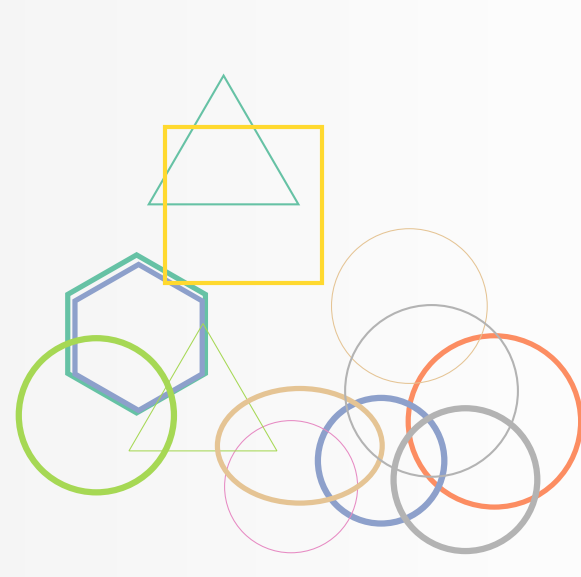[{"shape": "hexagon", "thickness": 2.5, "radius": 0.68, "center": [0.235, 0.421]}, {"shape": "triangle", "thickness": 1, "radius": 0.74, "center": [0.385, 0.72]}, {"shape": "circle", "thickness": 2.5, "radius": 0.74, "center": [0.851, 0.269]}, {"shape": "hexagon", "thickness": 2.5, "radius": 0.63, "center": [0.238, 0.415]}, {"shape": "circle", "thickness": 3, "radius": 0.54, "center": [0.656, 0.201]}, {"shape": "circle", "thickness": 0.5, "radius": 0.57, "center": [0.501, 0.156]}, {"shape": "circle", "thickness": 3, "radius": 0.67, "center": [0.166, 0.28]}, {"shape": "triangle", "thickness": 0.5, "radius": 0.74, "center": [0.349, 0.292]}, {"shape": "square", "thickness": 2, "radius": 0.68, "center": [0.42, 0.644]}, {"shape": "circle", "thickness": 0.5, "radius": 0.67, "center": [0.704, 0.469]}, {"shape": "oval", "thickness": 2.5, "radius": 0.71, "center": [0.516, 0.227]}, {"shape": "circle", "thickness": 1, "radius": 0.74, "center": [0.742, 0.322]}, {"shape": "circle", "thickness": 3, "radius": 0.62, "center": [0.801, 0.169]}]